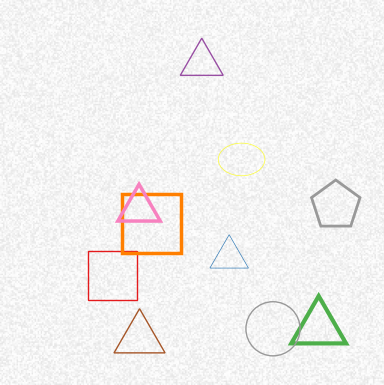[{"shape": "square", "thickness": 1, "radius": 0.32, "center": [0.293, 0.285]}, {"shape": "triangle", "thickness": 0.5, "radius": 0.29, "center": [0.595, 0.333]}, {"shape": "triangle", "thickness": 3, "radius": 0.41, "center": [0.828, 0.149]}, {"shape": "triangle", "thickness": 1, "radius": 0.32, "center": [0.524, 0.836]}, {"shape": "square", "thickness": 2.5, "radius": 0.39, "center": [0.394, 0.419]}, {"shape": "oval", "thickness": 0.5, "radius": 0.3, "center": [0.627, 0.586]}, {"shape": "triangle", "thickness": 1, "radius": 0.38, "center": [0.362, 0.122]}, {"shape": "triangle", "thickness": 2.5, "radius": 0.32, "center": [0.361, 0.458]}, {"shape": "pentagon", "thickness": 2, "radius": 0.33, "center": [0.872, 0.466]}, {"shape": "circle", "thickness": 1, "radius": 0.35, "center": [0.709, 0.146]}]